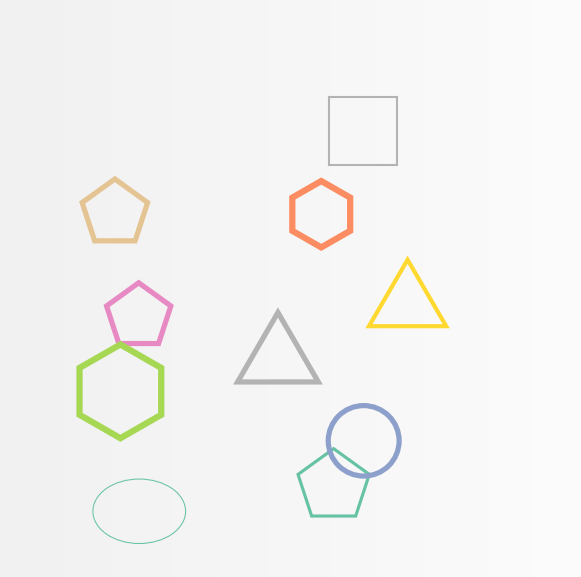[{"shape": "pentagon", "thickness": 1.5, "radius": 0.32, "center": [0.574, 0.158]}, {"shape": "oval", "thickness": 0.5, "radius": 0.4, "center": [0.24, 0.114]}, {"shape": "hexagon", "thickness": 3, "radius": 0.29, "center": [0.553, 0.628]}, {"shape": "circle", "thickness": 2.5, "radius": 0.3, "center": [0.626, 0.236]}, {"shape": "pentagon", "thickness": 2.5, "radius": 0.29, "center": [0.239, 0.451]}, {"shape": "hexagon", "thickness": 3, "radius": 0.41, "center": [0.207, 0.321]}, {"shape": "triangle", "thickness": 2, "radius": 0.38, "center": [0.701, 0.473]}, {"shape": "pentagon", "thickness": 2.5, "radius": 0.3, "center": [0.198, 0.63]}, {"shape": "square", "thickness": 1, "radius": 0.29, "center": [0.624, 0.772]}, {"shape": "triangle", "thickness": 2.5, "radius": 0.4, "center": [0.478, 0.378]}]